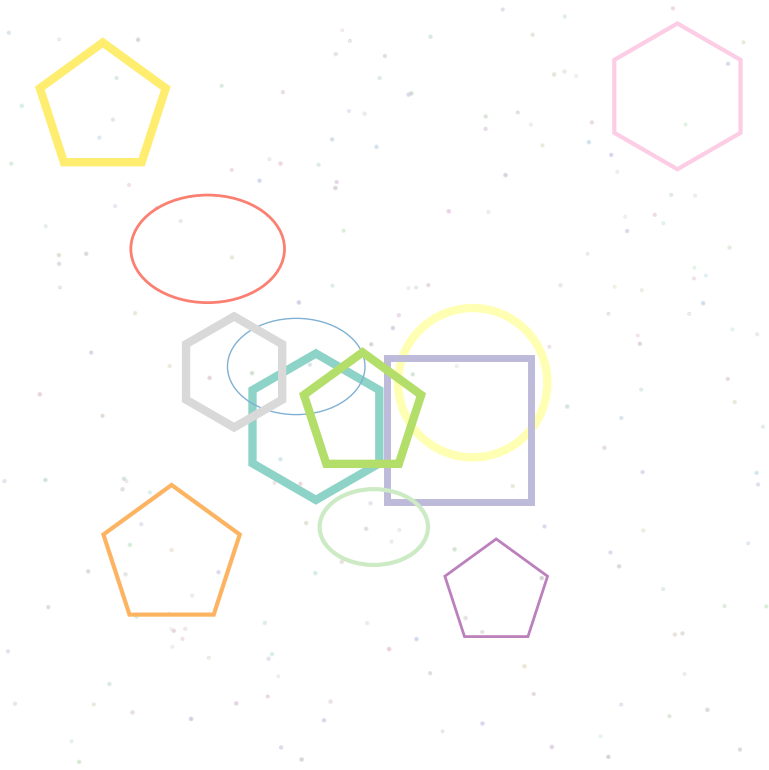[{"shape": "hexagon", "thickness": 3, "radius": 0.48, "center": [0.41, 0.446]}, {"shape": "circle", "thickness": 3, "radius": 0.48, "center": [0.614, 0.503]}, {"shape": "square", "thickness": 2.5, "radius": 0.47, "center": [0.596, 0.442]}, {"shape": "oval", "thickness": 1, "radius": 0.5, "center": [0.27, 0.677]}, {"shape": "oval", "thickness": 0.5, "radius": 0.45, "center": [0.385, 0.524]}, {"shape": "pentagon", "thickness": 1.5, "radius": 0.47, "center": [0.223, 0.277]}, {"shape": "pentagon", "thickness": 3, "radius": 0.4, "center": [0.471, 0.462]}, {"shape": "hexagon", "thickness": 1.5, "radius": 0.47, "center": [0.88, 0.875]}, {"shape": "hexagon", "thickness": 3, "radius": 0.36, "center": [0.304, 0.517]}, {"shape": "pentagon", "thickness": 1, "radius": 0.35, "center": [0.644, 0.23]}, {"shape": "oval", "thickness": 1.5, "radius": 0.35, "center": [0.485, 0.316]}, {"shape": "pentagon", "thickness": 3, "radius": 0.43, "center": [0.133, 0.859]}]